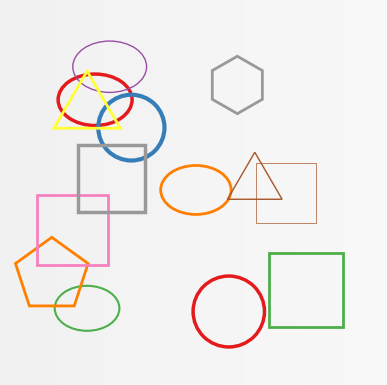[{"shape": "oval", "thickness": 2.5, "radius": 0.48, "center": [0.245, 0.741]}, {"shape": "circle", "thickness": 2.5, "radius": 0.46, "center": [0.59, 0.191]}, {"shape": "circle", "thickness": 3, "radius": 0.43, "center": [0.339, 0.669]}, {"shape": "oval", "thickness": 1.5, "radius": 0.42, "center": [0.225, 0.199]}, {"shape": "square", "thickness": 2, "radius": 0.48, "center": [0.79, 0.247]}, {"shape": "oval", "thickness": 1, "radius": 0.48, "center": [0.283, 0.827]}, {"shape": "pentagon", "thickness": 2, "radius": 0.49, "center": [0.134, 0.285]}, {"shape": "oval", "thickness": 2, "radius": 0.45, "center": [0.506, 0.507]}, {"shape": "triangle", "thickness": 2, "radius": 0.49, "center": [0.225, 0.716]}, {"shape": "triangle", "thickness": 1, "radius": 0.41, "center": [0.658, 0.523]}, {"shape": "square", "thickness": 0.5, "radius": 0.39, "center": [0.738, 0.499]}, {"shape": "square", "thickness": 2, "radius": 0.46, "center": [0.187, 0.403]}, {"shape": "hexagon", "thickness": 2, "radius": 0.37, "center": [0.612, 0.779]}, {"shape": "square", "thickness": 2.5, "radius": 0.43, "center": [0.288, 0.537]}]